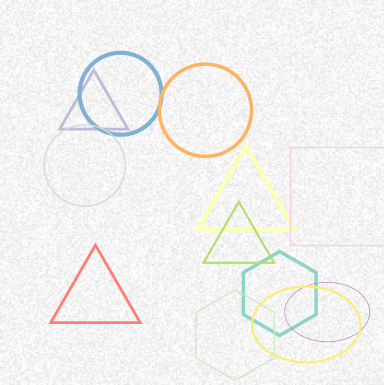[{"shape": "hexagon", "thickness": 2.5, "radius": 0.55, "center": [0.727, 0.238]}, {"shape": "triangle", "thickness": 3, "radius": 0.72, "center": [0.639, 0.475]}, {"shape": "triangle", "thickness": 2, "radius": 0.51, "center": [0.244, 0.716]}, {"shape": "triangle", "thickness": 2, "radius": 0.67, "center": [0.248, 0.229]}, {"shape": "circle", "thickness": 3, "radius": 0.53, "center": [0.313, 0.757]}, {"shape": "circle", "thickness": 2.5, "radius": 0.6, "center": [0.534, 0.714]}, {"shape": "triangle", "thickness": 1.5, "radius": 0.53, "center": [0.62, 0.37]}, {"shape": "square", "thickness": 1, "radius": 0.64, "center": [0.881, 0.492]}, {"shape": "circle", "thickness": 1, "radius": 0.53, "center": [0.22, 0.57]}, {"shape": "oval", "thickness": 0.5, "radius": 0.55, "center": [0.85, 0.19]}, {"shape": "hexagon", "thickness": 1, "radius": 0.59, "center": [0.611, 0.13]}, {"shape": "oval", "thickness": 1.5, "radius": 0.7, "center": [0.795, 0.157]}]